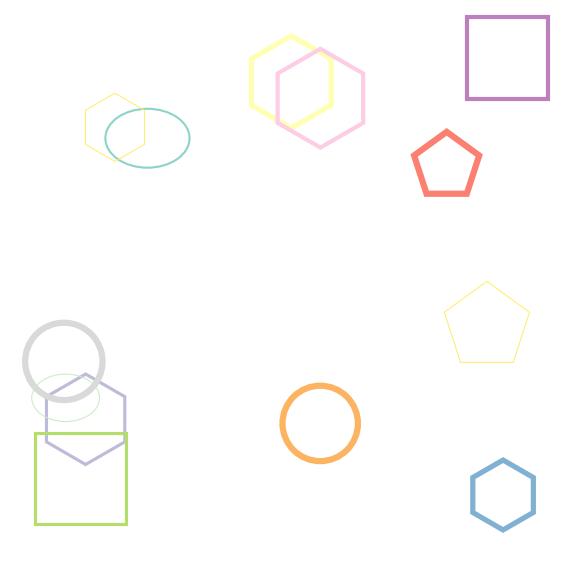[{"shape": "oval", "thickness": 1, "radius": 0.36, "center": [0.255, 0.76]}, {"shape": "hexagon", "thickness": 2.5, "radius": 0.4, "center": [0.504, 0.857]}, {"shape": "hexagon", "thickness": 1.5, "radius": 0.39, "center": [0.148, 0.273]}, {"shape": "pentagon", "thickness": 3, "radius": 0.3, "center": [0.773, 0.712]}, {"shape": "hexagon", "thickness": 2.5, "radius": 0.3, "center": [0.871, 0.142]}, {"shape": "circle", "thickness": 3, "radius": 0.33, "center": [0.554, 0.266]}, {"shape": "square", "thickness": 1.5, "radius": 0.39, "center": [0.139, 0.171]}, {"shape": "hexagon", "thickness": 2, "radius": 0.43, "center": [0.555, 0.829]}, {"shape": "circle", "thickness": 3, "radius": 0.33, "center": [0.111, 0.373]}, {"shape": "square", "thickness": 2, "radius": 0.35, "center": [0.879, 0.899]}, {"shape": "oval", "thickness": 0.5, "radius": 0.29, "center": [0.114, 0.31]}, {"shape": "pentagon", "thickness": 0.5, "radius": 0.39, "center": [0.843, 0.434]}, {"shape": "hexagon", "thickness": 0.5, "radius": 0.3, "center": [0.199, 0.779]}]